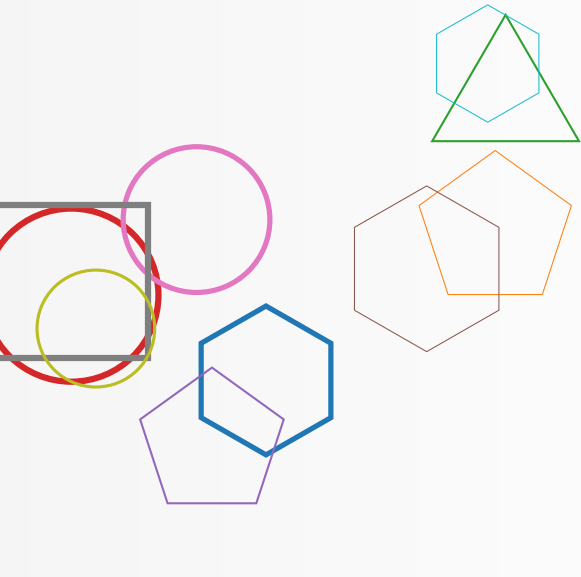[{"shape": "hexagon", "thickness": 2.5, "radius": 0.64, "center": [0.458, 0.34]}, {"shape": "pentagon", "thickness": 0.5, "radius": 0.69, "center": [0.852, 0.601]}, {"shape": "triangle", "thickness": 1, "radius": 0.73, "center": [0.87, 0.828]}, {"shape": "circle", "thickness": 3, "radius": 0.75, "center": [0.123, 0.488]}, {"shape": "pentagon", "thickness": 1, "radius": 0.65, "center": [0.365, 0.233]}, {"shape": "hexagon", "thickness": 0.5, "radius": 0.72, "center": [0.734, 0.534]}, {"shape": "circle", "thickness": 2.5, "radius": 0.63, "center": [0.338, 0.619]}, {"shape": "square", "thickness": 3, "radius": 0.66, "center": [0.123, 0.511]}, {"shape": "circle", "thickness": 1.5, "radius": 0.51, "center": [0.165, 0.43]}, {"shape": "hexagon", "thickness": 0.5, "radius": 0.51, "center": [0.839, 0.889]}]